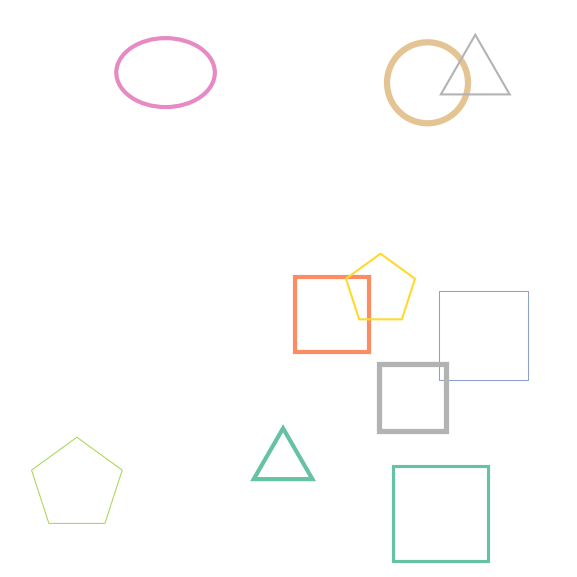[{"shape": "triangle", "thickness": 2, "radius": 0.29, "center": [0.49, 0.199]}, {"shape": "square", "thickness": 1.5, "radius": 0.41, "center": [0.763, 0.11]}, {"shape": "square", "thickness": 2, "radius": 0.32, "center": [0.575, 0.454]}, {"shape": "square", "thickness": 0.5, "radius": 0.38, "center": [0.837, 0.418]}, {"shape": "oval", "thickness": 2, "radius": 0.43, "center": [0.287, 0.873]}, {"shape": "pentagon", "thickness": 0.5, "radius": 0.41, "center": [0.133, 0.16]}, {"shape": "pentagon", "thickness": 1, "radius": 0.31, "center": [0.659, 0.497]}, {"shape": "circle", "thickness": 3, "radius": 0.35, "center": [0.74, 0.856]}, {"shape": "triangle", "thickness": 1, "radius": 0.34, "center": [0.823, 0.87]}, {"shape": "square", "thickness": 2.5, "radius": 0.29, "center": [0.714, 0.311]}]